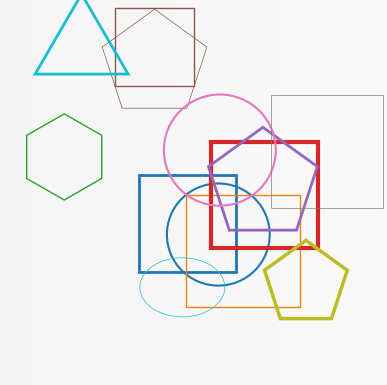[{"shape": "square", "thickness": 2, "radius": 0.63, "center": [0.483, 0.42]}, {"shape": "circle", "thickness": 1.5, "radius": 0.66, "center": [0.563, 0.391]}, {"shape": "square", "thickness": 1, "radius": 0.73, "center": [0.627, 0.348]}, {"shape": "hexagon", "thickness": 1, "radius": 0.56, "center": [0.166, 0.592]}, {"shape": "square", "thickness": 3, "radius": 0.69, "center": [0.682, 0.493]}, {"shape": "pentagon", "thickness": 2, "radius": 0.74, "center": [0.678, 0.522]}, {"shape": "square", "thickness": 1, "radius": 0.51, "center": [0.399, 0.878]}, {"shape": "pentagon", "thickness": 0.5, "radius": 0.71, "center": [0.399, 0.834]}, {"shape": "circle", "thickness": 1.5, "radius": 0.72, "center": [0.567, 0.61]}, {"shape": "square", "thickness": 0.5, "radius": 0.73, "center": [0.844, 0.607]}, {"shape": "pentagon", "thickness": 2.5, "radius": 0.56, "center": [0.789, 0.263]}, {"shape": "triangle", "thickness": 2, "radius": 0.69, "center": [0.211, 0.877]}, {"shape": "oval", "thickness": 0.5, "radius": 0.55, "center": [0.47, 0.254]}]